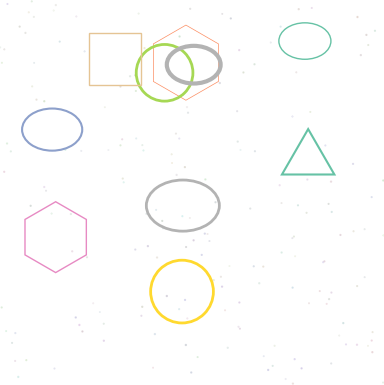[{"shape": "oval", "thickness": 1, "radius": 0.34, "center": [0.792, 0.893]}, {"shape": "triangle", "thickness": 1.5, "radius": 0.39, "center": [0.8, 0.586]}, {"shape": "hexagon", "thickness": 0.5, "radius": 0.49, "center": [0.483, 0.837]}, {"shape": "oval", "thickness": 1.5, "radius": 0.39, "center": [0.135, 0.663]}, {"shape": "hexagon", "thickness": 1, "radius": 0.46, "center": [0.145, 0.384]}, {"shape": "circle", "thickness": 2, "radius": 0.37, "center": [0.427, 0.811]}, {"shape": "circle", "thickness": 2, "radius": 0.41, "center": [0.473, 0.243]}, {"shape": "square", "thickness": 1, "radius": 0.34, "center": [0.299, 0.847]}, {"shape": "oval", "thickness": 2, "radius": 0.47, "center": [0.475, 0.466]}, {"shape": "oval", "thickness": 3, "radius": 0.35, "center": [0.503, 0.832]}]